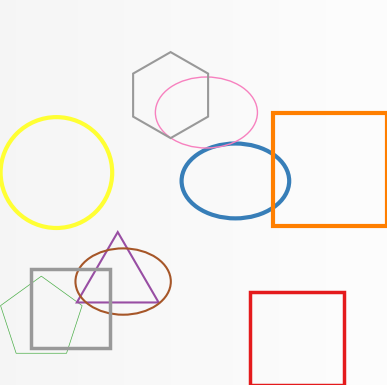[{"shape": "square", "thickness": 2.5, "radius": 0.61, "center": [0.768, 0.121]}, {"shape": "oval", "thickness": 3, "radius": 0.69, "center": [0.607, 0.53]}, {"shape": "pentagon", "thickness": 0.5, "radius": 0.55, "center": [0.107, 0.172]}, {"shape": "triangle", "thickness": 1.5, "radius": 0.61, "center": [0.304, 0.275]}, {"shape": "square", "thickness": 3, "radius": 0.73, "center": [0.851, 0.56]}, {"shape": "circle", "thickness": 3, "radius": 0.72, "center": [0.146, 0.552]}, {"shape": "oval", "thickness": 1.5, "radius": 0.62, "center": [0.318, 0.269]}, {"shape": "oval", "thickness": 1, "radius": 0.66, "center": [0.533, 0.708]}, {"shape": "square", "thickness": 2.5, "radius": 0.51, "center": [0.181, 0.199]}, {"shape": "hexagon", "thickness": 1.5, "radius": 0.56, "center": [0.44, 0.753]}]